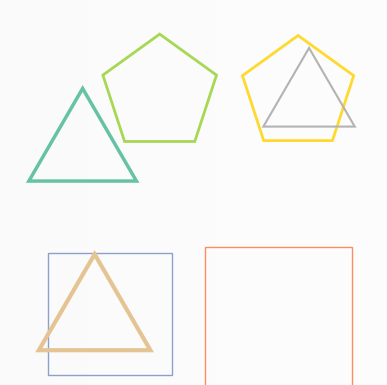[{"shape": "triangle", "thickness": 2.5, "radius": 0.8, "center": [0.213, 0.61]}, {"shape": "square", "thickness": 1, "radius": 0.95, "center": [0.719, 0.168]}, {"shape": "square", "thickness": 1, "radius": 0.8, "center": [0.284, 0.184]}, {"shape": "pentagon", "thickness": 2, "radius": 0.77, "center": [0.412, 0.757]}, {"shape": "pentagon", "thickness": 2, "radius": 0.75, "center": [0.769, 0.757]}, {"shape": "triangle", "thickness": 3, "radius": 0.83, "center": [0.244, 0.173]}, {"shape": "triangle", "thickness": 1.5, "radius": 0.68, "center": [0.798, 0.739]}]